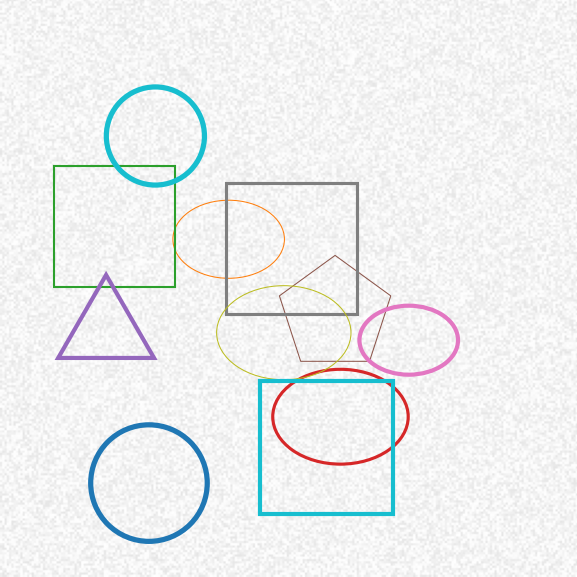[{"shape": "circle", "thickness": 2.5, "radius": 0.5, "center": [0.258, 0.163]}, {"shape": "oval", "thickness": 0.5, "radius": 0.48, "center": [0.396, 0.585]}, {"shape": "square", "thickness": 1, "radius": 0.52, "center": [0.198, 0.607]}, {"shape": "oval", "thickness": 1.5, "radius": 0.59, "center": [0.59, 0.278]}, {"shape": "triangle", "thickness": 2, "radius": 0.48, "center": [0.184, 0.427]}, {"shape": "pentagon", "thickness": 0.5, "radius": 0.51, "center": [0.58, 0.456]}, {"shape": "oval", "thickness": 2, "radius": 0.43, "center": [0.708, 0.41]}, {"shape": "square", "thickness": 1.5, "radius": 0.57, "center": [0.504, 0.569]}, {"shape": "oval", "thickness": 0.5, "radius": 0.58, "center": [0.491, 0.423]}, {"shape": "square", "thickness": 2, "radius": 0.58, "center": [0.565, 0.224]}, {"shape": "circle", "thickness": 2.5, "radius": 0.42, "center": [0.269, 0.764]}]